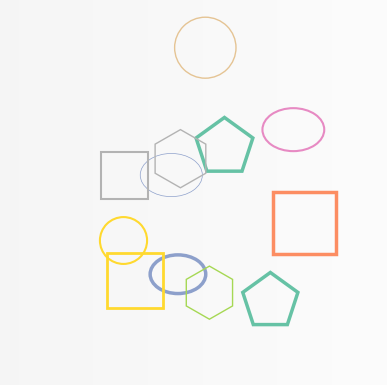[{"shape": "pentagon", "thickness": 2.5, "radius": 0.39, "center": [0.579, 0.618]}, {"shape": "pentagon", "thickness": 2.5, "radius": 0.37, "center": [0.698, 0.217]}, {"shape": "square", "thickness": 2.5, "radius": 0.41, "center": [0.786, 0.421]}, {"shape": "oval", "thickness": 0.5, "radius": 0.4, "center": [0.442, 0.545]}, {"shape": "oval", "thickness": 2.5, "radius": 0.36, "center": [0.459, 0.288]}, {"shape": "oval", "thickness": 1.5, "radius": 0.4, "center": [0.757, 0.663]}, {"shape": "hexagon", "thickness": 1, "radius": 0.34, "center": [0.54, 0.24]}, {"shape": "circle", "thickness": 1.5, "radius": 0.3, "center": [0.319, 0.375]}, {"shape": "square", "thickness": 2, "radius": 0.36, "center": [0.349, 0.272]}, {"shape": "circle", "thickness": 1, "radius": 0.4, "center": [0.53, 0.876]}, {"shape": "hexagon", "thickness": 1, "radius": 0.38, "center": [0.466, 0.588]}, {"shape": "square", "thickness": 1.5, "radius": 0.3, "center": [0.322, 0.544]}]